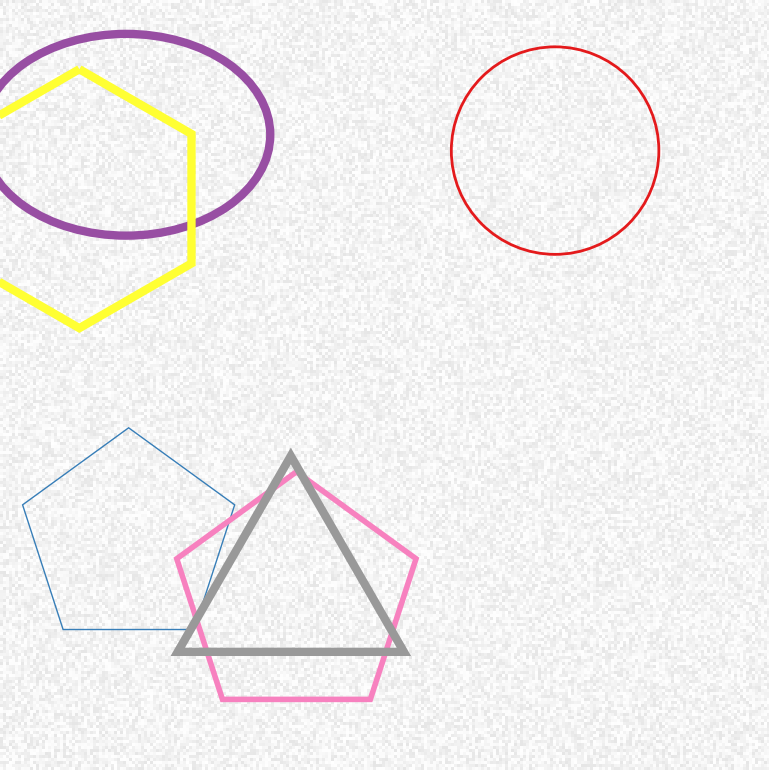[{"shape": "circle", "thickness": 1, "radius": 0.67, "center": [0.721, 0.804]}, {"shape": "pentagon", "thickness": 0.5, "radius": 0.72, "center": [0.167, 0.3]}, {"shape": "oval", "thickness": 3, "radius": 0.94, "center": [0.164, 0.825]}, {"shape": "hexagon", "thickness": 3, "radius": 0.84, "center": [0.103, 0.742]}, {"shape": "pentagon", "thickness": 2, "radius": 0.82, "center": [0.385, 0.224]}, {"shape": "triangle", "thickness": 3, "radius": 0.85, "center": [0.378, 0.238]}]